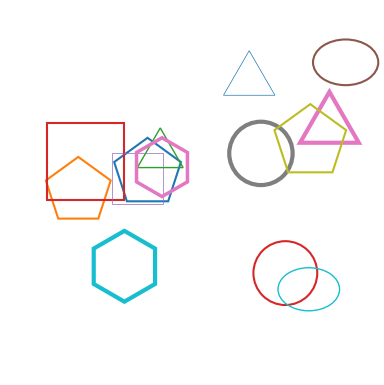[{"shape": "pentagon", "thickness": 1.5, "radius": 0.46, "center": [0.383, 0.551]}, {"shape": "triangle", "thickness": 0.5, "radius": 0.39, "center": [0.647, 0.791]}, {"shape": "pentagon", "thickness": 1.5, "radius": 0.44, "center": [0.203, 0.504]}, {"shape": "triangle", "thickness": 1, "radius": 0.34, "center": [0.416, 0.599]}, {"shape": "circle", "thickness": 1.5, "radius": 0.41, "center": [0.741, 0.291]}, {"shape": "square", "thickness": 1.5, "radius": 0.5, "center": [0.221, 0.581]}, {"shape": "square", "thickness": 0.5, "radius": 0.33, "center": [0.357, 0.537]}, {"shape": "oval", "thickness": 1.5, "radius": 0.42, "center": [0.898, 0.838]}, {"shape": "hexagon", "thickness": 2.5, "radius": 0.38, "center": [0.421, 0.566]}, {"shape": "triangle", "thickness": 3, "radius": 0.44, "center": [0.856, 0.673]}, {"shape": "circle", "thickness": 3, "radius": 0.41, "center": [0.678, 0.602]}, {"shape": "pentagon", "thickness": 1.5, "radius": 0.49, "center": [0.806, 0.632]}, {"shape": "hexagon", "thickness": 3, "radius": 0.46, "center": [0.323, 0.308]}, {"shape": "oval", "thickness": 1, "radius": 0.4, "center": [0.802, 0.249]}]